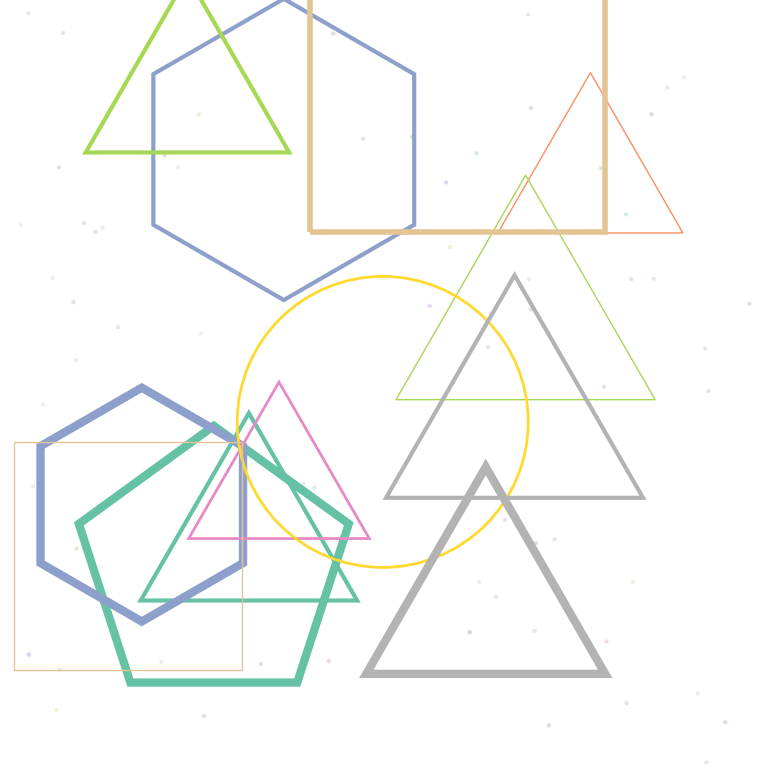[{"shape": "pentagon", "thickness": 3, "radius": 0.92, "center": [0.278, 0.263]}, {"shape": "triangle", "thickness": 1.5, "radius": 0.81, "center": [0.323, 0.301]}, {"shape": "triangle", "thickness": 0.5, "radius": 0.69, "center": [0.767, 0.767]}, {"shape": "hexagon", "thickness": 3, "radius": 0.76, "center": [0.184, 0.345]}, {"shape": "hexagon", "thickness": 1.5, "radius": 0.98, "center": [0.369, 0.806]}, {"shape": "triangle", "thickness": 1, "radius": 0.68, "center": [0.362, 0.368]}, {"shape": "triangle", "thickness": 0.5, "radius": 0.97, "center": [0.683, 0.578]}, {"shape": "triangle", "thickness": 1.5, "radius": 0.76, "center": [0.243, 0.878]}, {"shape": "circle", "thickness": 1, "radius": 0.94, "center": [0.497, 0.452]}, {"shape": "square", "thickness": 2, "radius": 0.96, "center": [0.594, 0.89]}, {"shape": "square", "thickness": 0.5, "radius": 0.74, "center": [0.166, 0.278]}, {"shape": "triangle", "thickness": 3, "radius": 0.9, "center": [0.631, 0.214]}, {"shape": "triangle", "thickness": 1.5, "radius": 0.96, "center": [0.668, 0.45]}]